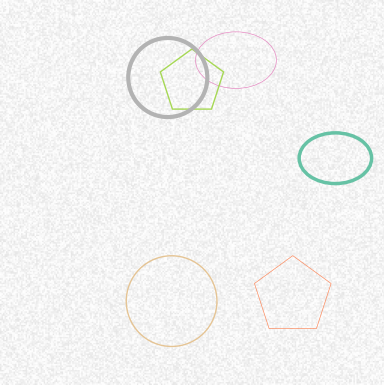[{"shape": "oval", "thickness": 2.5, "radius": 0.47, "center": [0.871, 0.589]}, {"shape": "pentagon", "thickness": 0.5, "radius": 0.52, "center": [0.76, 0.231]}, {"shape": "oval", "thickness": 0.5, "radius": 0.53, "center": [0.613, 0.844]}, {"shape": "pentagon", "thickness": 1, "radius": 0.43, "center": [0.499, 0.786]}, {"shape": "circle", "thickness": 1, "radius": 0.59, "center": [0.446, 0.218]}, {"shape": "circle", "thickness": 3, "radius": 0.51, "center": [0.436, 0.799]}]